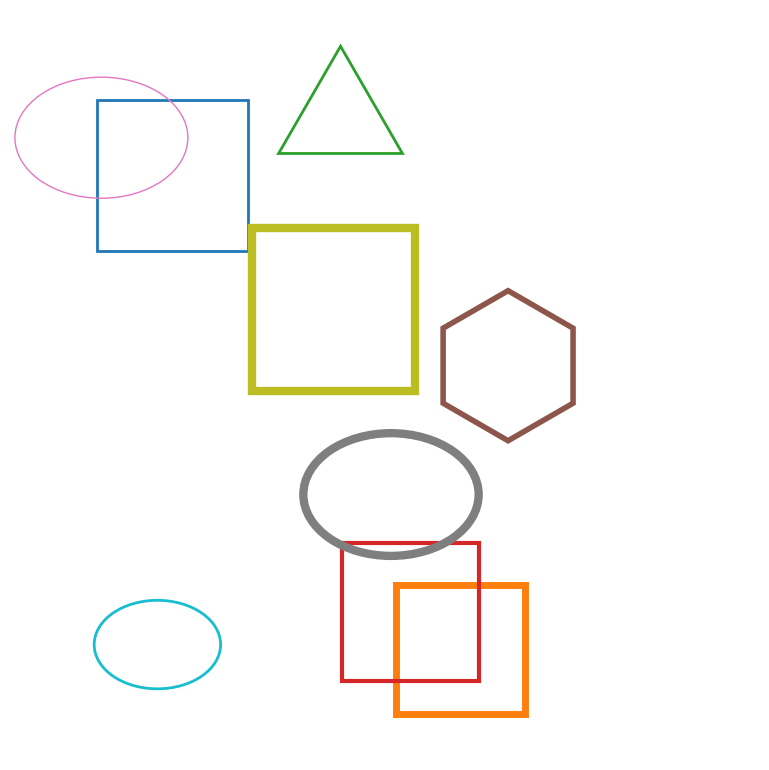[{"shape": "square", "thickness": 1, "radius": 0.49, "center": [0.224, 0.772]}, {"shape": "square", "thickness": 2.5, "radius": 0.42, "center": [0.598, 0.157]}, {"shape": "triangle", "thickness": 1, "radius": 0.46, "center": [0.442, 0.847]}, {"shape": "square", "thickness": 1.5, "radius": 0.45, "center": [0.533, 0.205]}, {"shape": "hexagon", "thickness": 2, "radius": 0.49, "center": [0.66, 0.525]}, {"shape": "oval", "thickness": 0.5, "radius": 0.56, "center": [0.132, 0.821]}, {"shape": "oval", "thickness": 3, "radius": 0.57, "center": [0.508, 0.358]}, {"shape": "square", "thickness": 3, "radius": 0.53, "center": [0.433, 0.598]}, {"shape": "oval", "thickness": 1, "radius": 0.41, "center": [0.204, 0.163]}]